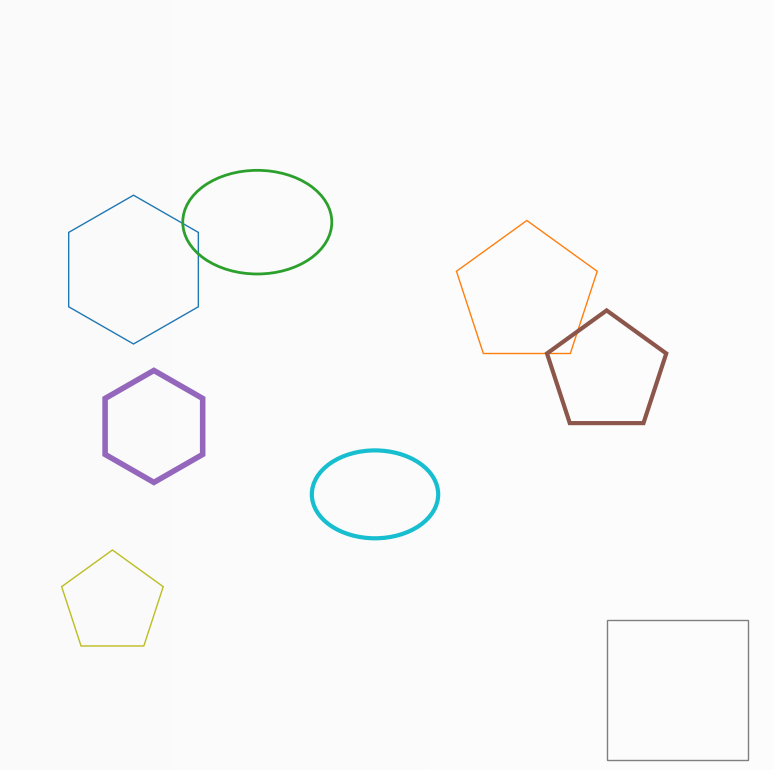[{"shape": "hexagon", "thickness": 0.5, "radius": 0.48, "center": [0.172, 0.65]}, {"shape": "pentagon", "thickness": 0.5, "radius": 0.48, "center": [0.68, 0.618]}, {"shape": "oval", "thickness": 1, "radius": 0.48, "center": [0.332, 0.711]}, {"shape": "hexagon", "thickness": 2, "radius": 0.36, "center": [0.199, 0.446]}, {"shape": "pentagon", "thickness": 1.5, "radius": 0.4, "center": [0.783, 0.516]}, {"shape": "square", "thickness": 0.5, "radius": 0.45, "center": [0.874, 0.104]}, {"shape": "pentagon", "thickness": 0.5, "radius": 0.34, "center": [0.145, 0.217]}, {"shape": "oval", "thickness": 1.5, "radius": 0.41, "center": [0.484, 0.358]}]